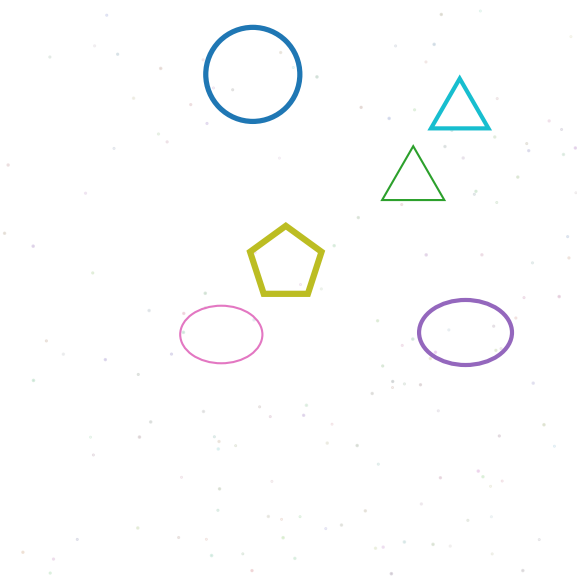[{"shape": "circle", "thickness": 2.5, "radius": 0.41, "center": [0.438, 0.87]}, {"shape": "triangle", "thickness": 1, "radius": 0.31, "center": [0.716, 0.684]}, {"shape": "oval", "thickness": 2, "radius": 0.4, "center": [0.806, 0.423]}, {"shape": "oval", "thickness": 1, "radius": 0.36, "center": [0.383, 0.42]}, {"shape": "pentagon", "thickness": 3, "radius": 0.33, "center": [0.495, 0.543]}, {"shape": "triangle", "thickness": 2, "radius": 0.29, "center": [0.796, 0.806]}]